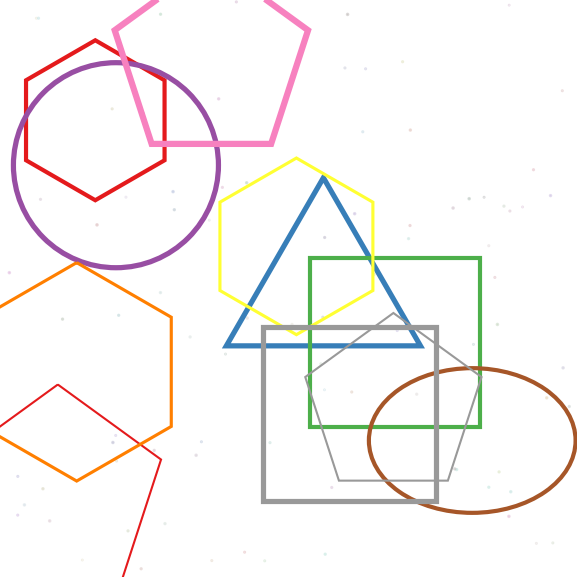[{"shape": "pentagon", "thickness": 1, "radius": 0.94, "center": [0.1, 0.145]}, {"shape": "hexagon", "thickness": 2, "radius": 0.69, "center": [0.165, 0.791]}, {"shape": "triangle", "thickness": 2.5, "radius": 0.97, "center": [0.56, 0.497]}, {"shape": "square", "thickness": 2, "radius": 0.73, "center": [0.684, 0.406]}, {"shape": "circle", "thickness": 2.5, "radius": 0.89, "center": [0.201, 0.713]}, {"shape": "hexagon", "thickness": 1.5, "radius": 0.95, "center": [0.133, 0.355]}, {"shape": "hexagon", "thickness": 1.5, "radius": 0.76, "center": [0.513, 0.573]}, {"shape": "oval", "thickness": 2, "radius": 0.89, "center": [0.818, 0.236]}, {"shape": "pentagon", "thickness": 3, "radius": 0.88, "center": [0.366, 0.892]}, {"shape": "square", "thickness": 2.5, "radius": 0.75, "center": [0.605, 0.282]}, {"shape": "pentagon", "thickness": 1, "radius": 0.8, "center": [0.681, 0.297]}]